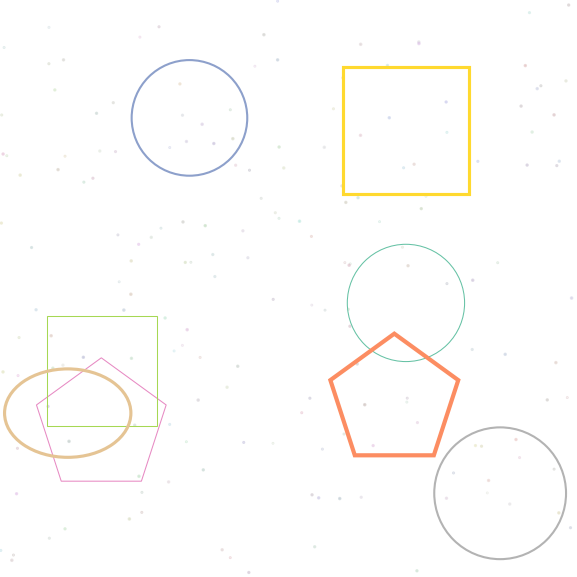[{"shape": "circle", "thickness": 0.5, "radius": 0.51, "center": [0.703, 0.475]}, {"shape": "pentagon", "thickness": 2, "radius": 0.58, "center": [0.683, 0.305]}, {"shape": "circle", "thickness": 1, "radius": 0.5, "center": [0.328, 0.795]}, {"shape": "pentagon", "thickness": 0.5, "radius": 0.59, "center": [0.175, 0.261]}, {"shape": "square", "thickness": 0.5, "radius": 0.48, "center": [0.176, 0.357]}, {"shape": "square", "thickness": 1.5, "radius": 0.55, "center": [0.703, 0.773]}, {"shape": "oval", "thickness": 1.5, "radius": 0.55, "center": [0.117, 0.284]}, {"shape": "circle", "thickness": 1, "radius": 0.57, "center": [0.866, 0.145]}]